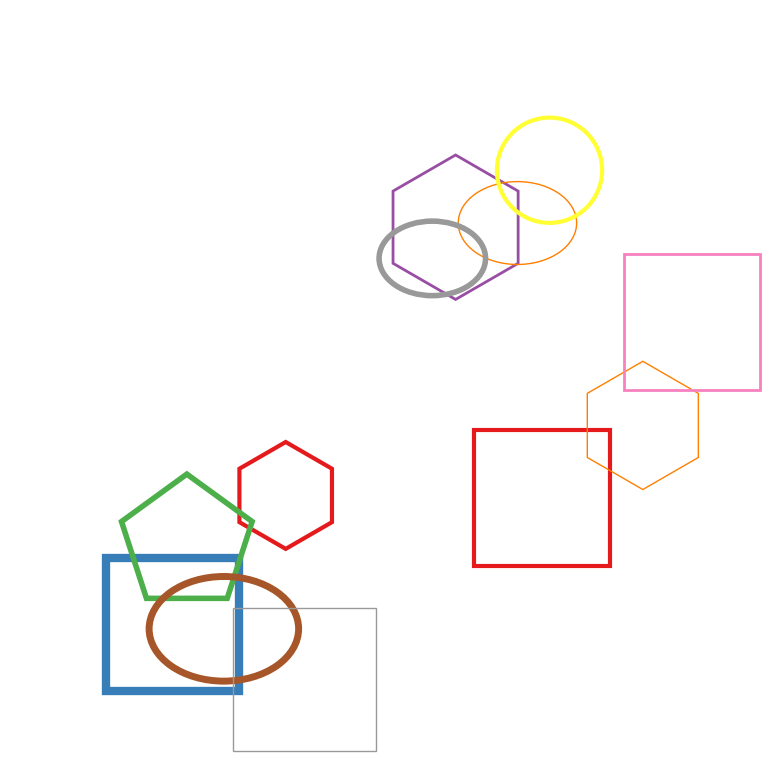[{"shape": "square", "thickness": 1.5, "radius": 0.44, "center": [0.704, 0.353]}, {"shape": "hexagon", "thickness": 1.5, "radius": 0.35, "center": [0.371, 0.357]}, {"shape": "square", "thickness": 3, "radius": 0.43, "center": [0.224, 0.189]}, {"shape": "pentagon", "thickness": 2, "radius": 0.45, "center": [0.243, 0.295]}, {"shape": "hexagon", "thickness": 1, "radius": 0.47, "center": [0.592, 0.705]}, {"shape": "hexagon", "thickness": 0.5, "radius": 0.42, "center": [0.835, 0.448]}, {"shape": "oval", "thickness": 0.5, "radius": 0.38, "center": [0.672, 0.71]}, {"shape": "circle", "thickness": 1.5, "radius": 0.34, "center": [0.714, 0.779]}, {"shape": "oval", "thickness": 2.5, "radius": 0.49, "center": [0.291, 0.183]}, {"shape": "square", "thickness": 1, "radius": 0.44, "center": [0.899, 0.582]}, {"shape": "square", "thickness": 0.5, "radius": 0.46, "center": [0.395, 0.117]}, {"shape": "oval", "thickness": 2, "radius": 0.35, "center": [0.561, 0.664]}]